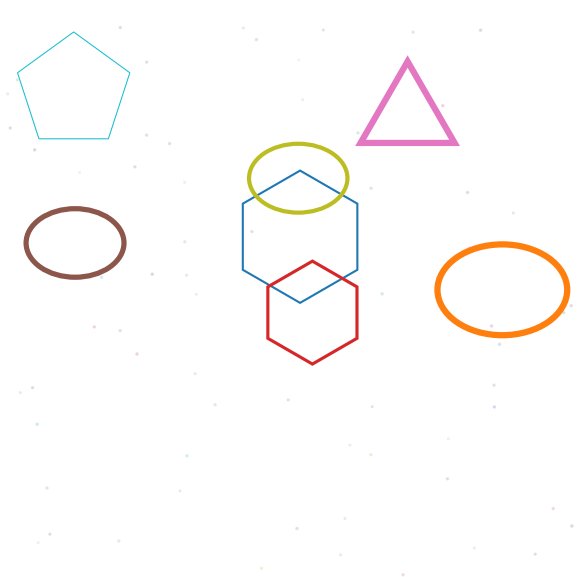[{"shape": "hexagon", "thickness": 1, "radius": 0.57, "center": [0.52, 0.589]}, {"shape": "oval", "thickness": 3, "radius": 0.56, "center": [0.87, 0.497]}, {"shape": "hexagon", "thickness": 1.5, "radius": 0.45, "center": [0.541, 0.458]}, {"shape": "oval", "thickness": 2.5, "radius": 0.42, "center": [0.13, 0.578]}, {"shape": "triangle", "thickness": 3, "radius": 0.47, "center": [0.706, 0.799]}, {"shape": "oval", "thickness": 2, "radius": 0.43, "center": [0.516, 0.691]}, {"shape": "pentagon", "thickness": 0.5, "radius": 0.51, "center": [0.128, 0.842]}]